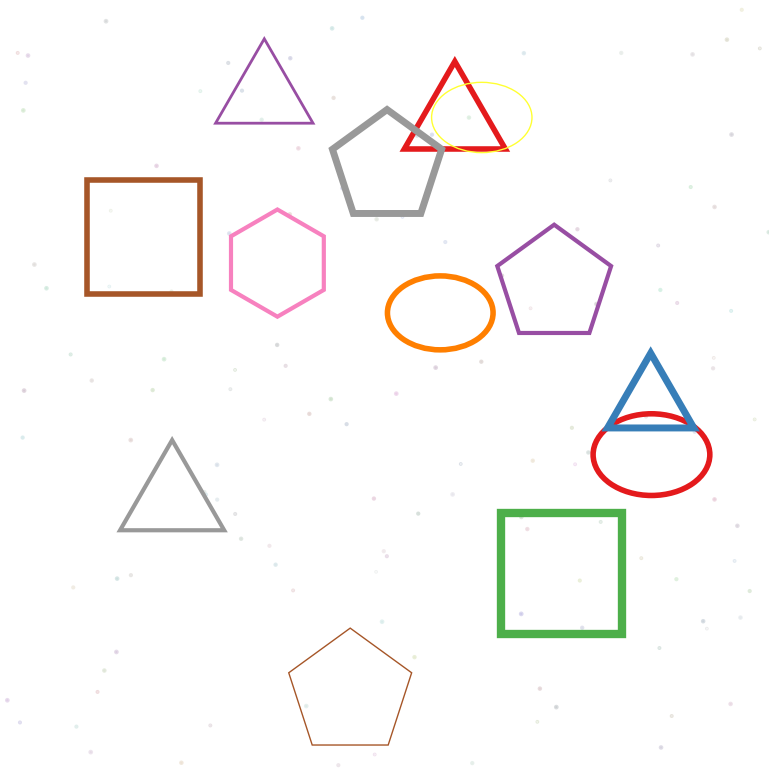[{"shape": "oval", "thickness": 2, "radius": 0.38, "center": [0.846, 0.41]}, {"shape": "triangle", "thickness": 2, "radius": 0.38, "center": [0.591, 0.844]}, {"shape": "triangle", "thickness": 2.5, "radius": 0.32, "center": [0.845, 0.477]}, {"shape": "square", "thickness": 3, "radius": 0.39, "center": [0.729, 0.255]}, {"shape": "pentagon", "thickness": 1.5, "radius": 0.39, "center": [0.72, 0.63]}, {"shape": "triangle", "thickness": 1, "radius": 0.37, "center": [0.343, 0.877]}, {"shape": "oval", "thickness": 2, "radius": 0.34, "center": [0.572, 0.594]}, {"shape": "oval", "thickness": 0.5, "radius": 0.33, "center": [0.626, 0.847]}, {"shape": "square", "thickness": 2, "radius": 0.37, "center": [0.186, 0.692]}, {"shape": "pentagon", "thickness": 0.5, "radius": 0.42, "center": [0.455, 0.1]}, {"shape": "hexagon", "thickness": 1.5, "radius": 0.35, "center": [0.36, 0.658]}, {"shape": "triangle", "thickness": 1.5, "radius": 0.39, "center": [0.224, 0.35]}, {"shape": "pentagon", "thickness": 2.5, "radius": 0.37, "center": [0.503, 0.783]}]